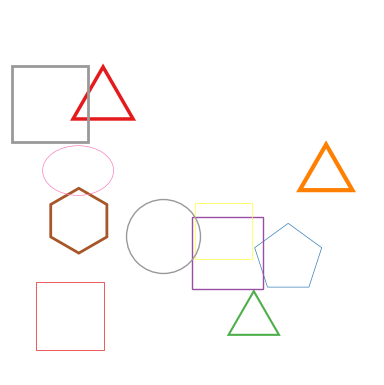[{"shape": "square", "thickness": 0.5, "radius": 0.44, "center": [0.181, 0.18]}, {"shape": "triangle", "thickness": 2.5, "radius": 0.45, "center": [0.268, 0.736]}, {"shape": "pentagon", "thickness": 0.5, "radius": 0.46, "center": [0.749, 0.328]}, {"shape": "triangle", "thickness": 1.5, "radius": 0.38, "center": [0.659, 0.168]}, {"shape": "square", "thickness": 1, "radius": 0.46, "center": [0.591, 0.343]}, {"shape": "triangle", "thickness": 3, "radius": 0.39, "center": [0.847, 0.546]}, {"shape": "square", "thickness": 0.5, "radius": 0.37, "center": [0.58, 0.4]}, {"shape": "hexagon", "thickness": 2, "radius": 0.42, "center": [0.205, 0.427]}, {"shape": "oval", "thickness": 0.5, "radius": 0.46, "center": [0.203, 0.557]}, {"shape": "square", "thickness": 2, "radius": 0.49, "center": [0.131, 0.729]}, {"shape": "circle", "thickness": 1, "radius": 0.48, "center": [0.425, 0.386]}]